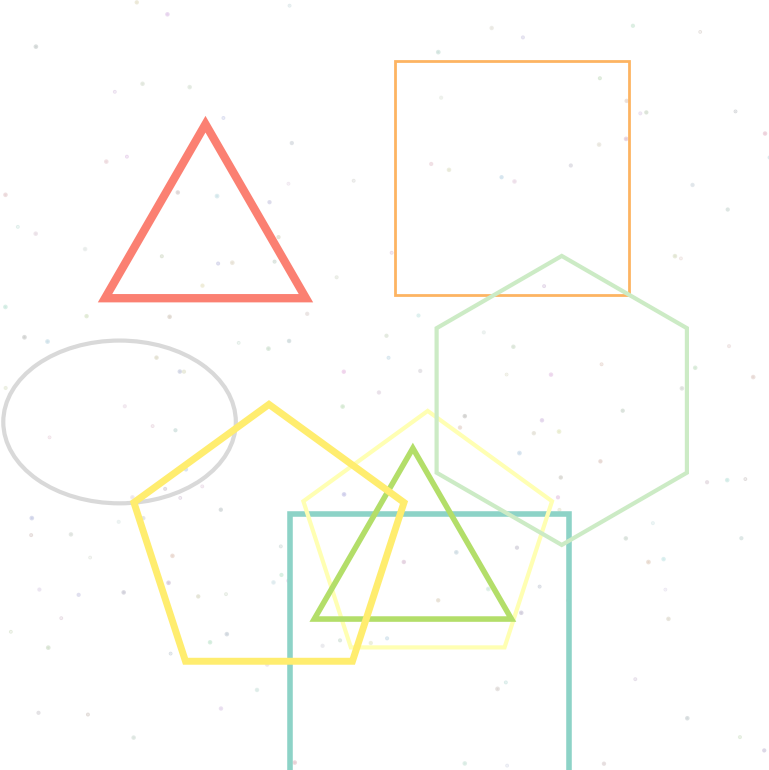[{"shape": "square", "thickness": 2, "radius": 0.91, "center": [0.557, 0.152]}, {"shape": "pentagon", "thickness": 1.5, "radius": 0.85, "center": [0.555, 0.297]}, {"shape": "triangle", "thickness": 3, "radius": 0.75, "center": [0.267, 0.688]}, {"shape": "square", "thickness": 1, "radius": 0.76, "center": [0.665, 0.769]}, {"shape": "triangle", "thickness": 2, "radius": 0.74, "center": [0.536, 0.27]}, {"shape": "oval", "thickness": 1.5, "radius": 0.75, "center": [0.155, 0.452]}, {"shape": "hexagon", "thickness": 1.5, "radius": 0.94, "center": [0.73, 0.48]}, {"shape": "pentagon", "thickness": 2.5, "radius": 0.92, "center": [0.349, 0.29]}]